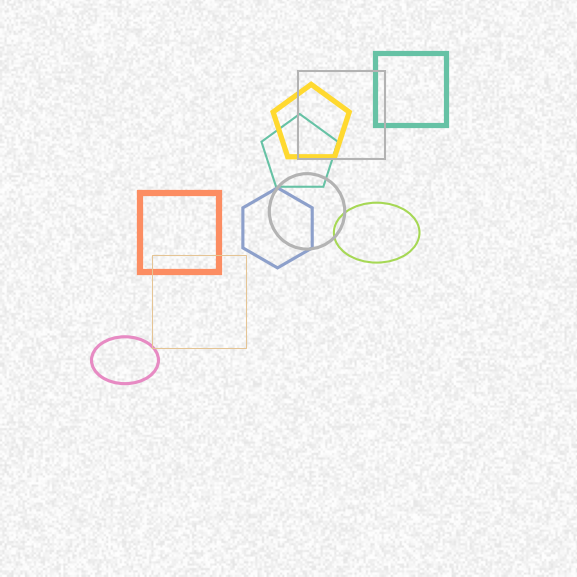[{"shape": "pentagon", "thickness": 1, "radius": 0.35, "center": [0.519, 0.732]}, {"shape": "square", "thickness": 2.5, "radius": 0.31, "center": [0.71, 0.845]}, {"shape": "square", "thickness": 3, "radius": 0.34, "center": [0.31, 0.597]}, {"shape": "hexagon", "thickness": 1.5, "radius": 0.35, "center": [0.481, 0.605]}, {"shape": "oval", "thickness": 1.5, "radius": 0.29, "center": [0.216, 0.375]}, {"shape": "oval", "thickness": 1, "radius": 0.37, "center": [0.652, 0.596]}, {"shape": "pentagon", "thickness": 2.5, "radius": 0.35, "center": [0.539, 0.784]}, {"shape": "square", "thickness": 0.5, "radius": 0.4, "center": [0.345, 0.476]}, {"shape": "square", "thickness": 1, "radius": 0.38, "center": [0.591, 0.801]}, {"shape": "circle", "thickness": 1.5, "radius": 0.33, "center": [0.532, 0.633]}]